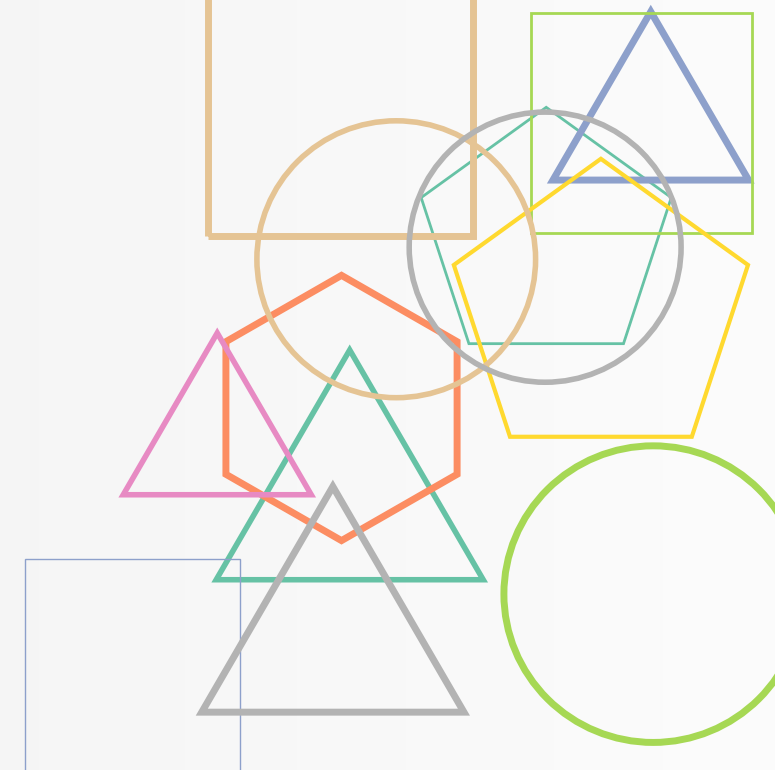[{"shape": "pentagon", "thickness": 1, "radius": 0.85, "center": [0.705, 0.691]}, {"shape": "triangle", "thickness": 2, "radius": 0.99, "center": [0.451, 0.347]}, {"shape": "hexagon", "thickness": 2.5, "radius": 0.86, "center": [0.441, 0.47]}, {"shape": "square", "thickness": 0.5, "radius": 0.69, "center": [0.171, 0.136]}, {"shape": "triangle", "thickness": 2.5, "radius": 0.73, "center": [0.84, 0.839]}, {"shape": "triangle", "thickness": 2, "radius": 0.7, "center": [0.28, 0.428]}, {"shape": "circle", "thickness": 2.5, "radius": 0.96, "center": [0.843, 0.228]}, {"shape": "square", "thickness": 1, "radius": 0.71, "center": [0.828, 0.84]}, {"shape": "pentagon", "thickness": 1.5, "radius": 1.0, "center": [0.775, 0.594]}, {"shape": "circle", "thickness": 2, "radius": 0.9, "center": [0.511, 0.663]}, {"shape": "square", "thickness": 2.5, "radius": 0.85, "center": [0.439, 0.864]}, {"shape": "triangle", "thickness": 2.5, "radius": 0.98, "center": [0.429, 0.173]}, {"shape": "circle", "thickness": 2, "radius": 0.88, "center": [0.703, 0.679]}]